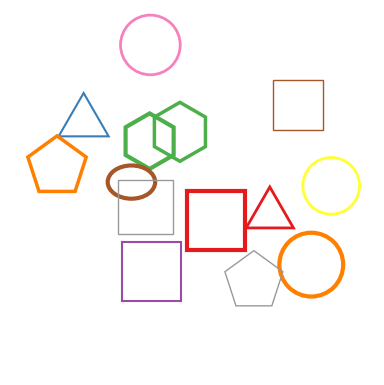[{"shape": "triangle", "thickness": 2, "radius": 0.35, "center": [0.701, 0.443]}, {"shape": "square", "thickness": 3, "radius": 0.38, "center": [0.56, 0.427]}, {"shape": "triangle", "thickness": 1.5, "radius": 0.38, "center": [0.217, 0.683]}, {"shape": "hexagon", "thickness": 3, "radius": 0.36, "center": [0.389, 0.633]}, {"shape": "hexagon", "thickness": 2.5, "radius": 0.38, "center": [0.467, 0.658]}, {"shape": "square", "thickness": 1.5, "radius": 0.38, "center": [0.393, 0.294]}, {"shape": "circle", "thickness": 3, "radius": 0.41, "center": [0.809, 0.313]}, {"shape": "pentagon", "thickness": 2.5, "radius": 0.4, "center": [0.148, 0.567]}, {"shape": "circle", "thickness": 2, "radius": 0.37, "center": [0.86, 0.517]}, {"shape": "square", "thickness": 1, "radius": 0.33, "center": [0.774, 0.727]}, {"shape": "oval", "thickness": 3, "radius": 0.31, "center": [0.341, 0.527]}, {"shape": "circle", "thickness": 2, "radius": 0.39, "center": [0.391, 0.883]}, {"shape": "square", "thickness": 1, "radius": 0.36, "center": [0.378, 0.463]}, {"shape": "pentagon", "thickness": 1, "radius": 0.4, "center": [0.659, 0.27]}]